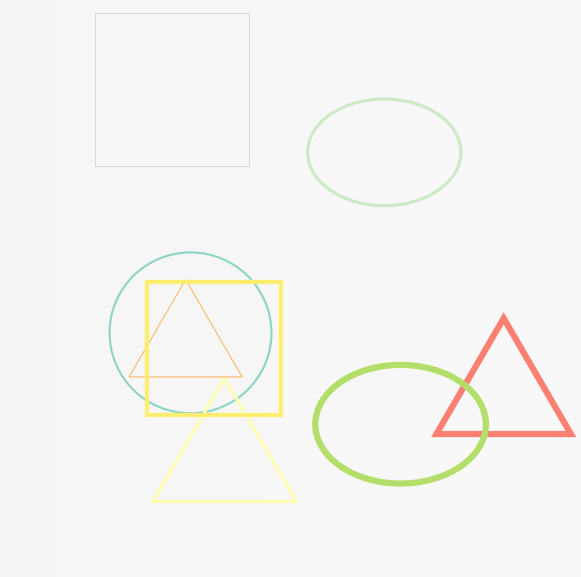[{"shape": "circle", "thickness": 1, "radius": 0.7, "center": [0.328, 0.423]}, {"shape": "triangle", "thickness": 1.5, "radius": 0.71, "center": [0.386, 0.202]}, {"shape": "triangle", "thickness": 3, "radius": 0.67, "center": [0.867, 0.314]}, {"shape": "triangle", "thickness": 0.5, "radius": 0.56, "center": [0.319, 0.403]}, {"shape": "oval", "thickness": 3, "radius": 0.73, "center": [0.689, 0.265]}, {"shape": "square", "thickness": 0.5, "radius": 0.66, "center": [0.296, 0.844]}, {"shape": "oval", "thickness": 1.5, "radius": 0.66, "center": [0.661, 0.735]}, {"shape": "square", "thickness": 2, "radius": 0.58, "center": [0.368, 0.395]}]